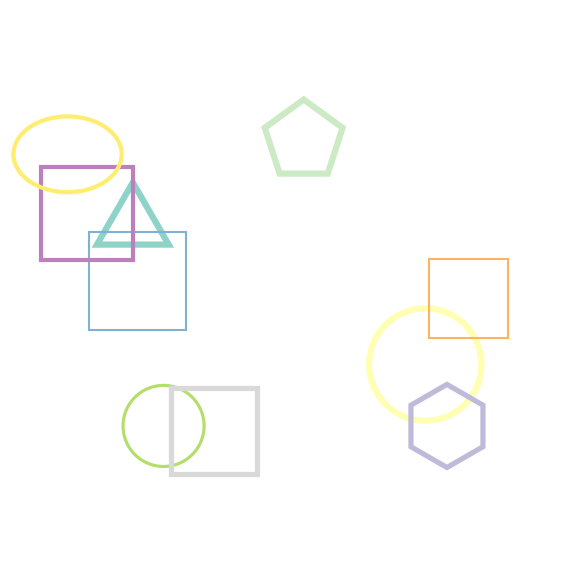[{"shape": "triangle", "thickness": 3, "radius": 0.36, "center": [0.23, 0.611]}, {"shape": "circle", "thickness": 3, "radius": 0.49, "center": [0.736, 0.368]}, {"shape": "hexagon", "thickness": 2.5, "radius": 0.36, "center": [0.774, 0.262]}, {"shape": "square", "thickness": 1, "radius": 0.42, "center": [0.239, 0.512]}, {"shape": "square", "thickness": 1, "radius": 0.34, "center": [0.812, 0.483]}, {"shape": "circle", "thickness": 1.5, "radius": 0.35, "center": [0.283, 0.262]}, {"shape": "square", "thickness": 2.5, "radius": 0.37, "center": [0.37, 0.253]}, {"shape": "square", "thickness": 2, "radius": 0.4, "center": [0.151, 0.629]}, {"shape": "pentagon", "thickness": 3, "radius": 0.35, "center": [0.526, 0.756]}, {"shape": "oval", "thickness": 2, "radius": 0.47, "center": [0.117, 0.732]}]